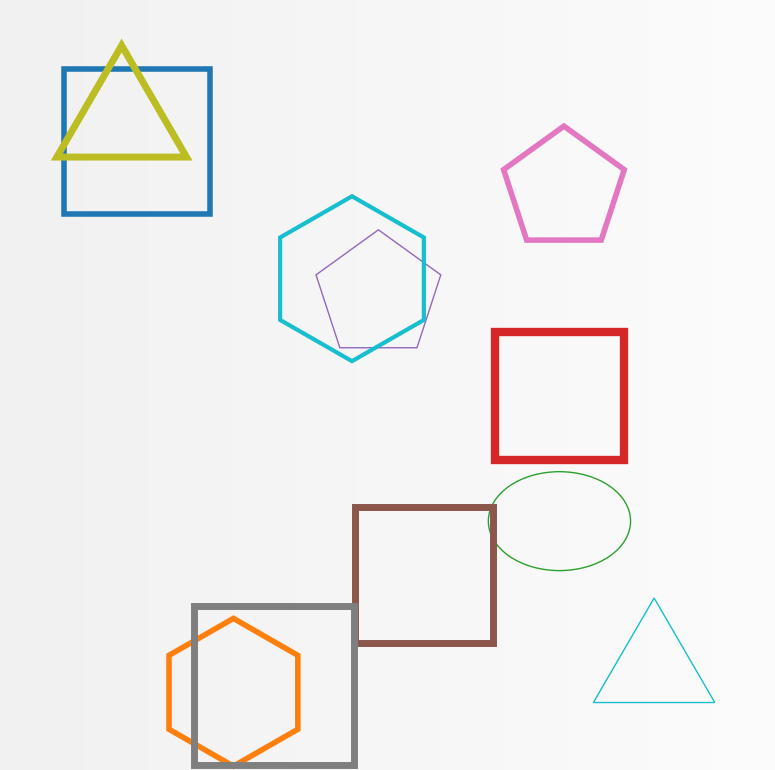[{"shape": "square", "thickness": 2, "radius": 0.47, "center": [0.176, 0.816]}, {"shape": "hexagon", "thickness": 2, "radius": 0.48, "center": [0.301, 0.101]}, {"shape": "oval", "thickness": 0.5, "radius": 0.46, "center": [0.722, 0.323]}, {"shape": "square", "thickness": 3, "radius": 0.41, "center": [0.722, 0.485]}, {"shape": "pentagon", "thickness": 0.5, "radius": 0.42, "center": [0.488, 0.617]}, {"shape": "square", "thickness": 2.5, "radius": 0.44, "center": [0.547, 0.253]}, {"shape": "pentagon", "thickness": 2, "radius": 0.41, "center": [0.728, 0.754]}, {"shape": "square", "thickness": 2.5, "radius": 0.52, "center": [0.354, 0.109]}, {"shape": "triangle", "thickness": 2.5, "radius": 0.48, "center": [0.157, 0.844]}, {"shape": "hexagon", "thickness": 1.5, "radius": 0.54, "center": [0.454, 0.638]}, {"shape": "triangle", "thickness": 0.5, "radius": 0.45, "center": [0.844, 0.133]}]